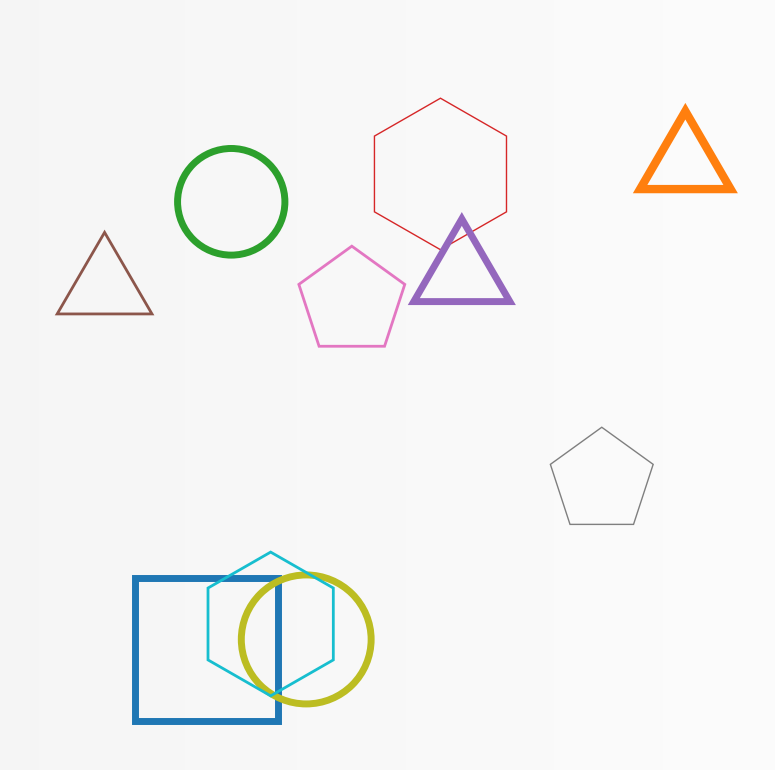[{"shape": "square", "thickness": 2.5, "radius": 0.46, "center": [0.266, 0.157]}, {"shape": "triangle", "thickness": 3, "radius": 0.34, "center": [0.884, 0.788]}, {"shape": "circle", "thickness": 2.5, "radius": 0.35, "center": [0.298, 0.738]}, {"shape": "hexagon", "thickness": 0.5, "radius": 0.49, "center": [0.568, 0.774]}, {"shape": "triangle", "thickness": 2.5, "radius": 0.36, "center": [0.596, 0.644]}, {"shape": "triangle", "thickness": 1, "radius": 0.35, "center": [0.135, 0.628]}, {"shape": "pentagon", "thickness": 1, "radius": 0.36, "center": [0.454, 0.608]}, {"shape": "pentagon", "thickness": 0.5, "radius": 0.35, "center": [0.776, 0.375]}, {"shape": "circle", "thickness": 2.5, "radius": 0.42, "center": [0.395, 0.17]}, {"shape": "hexagon", "thickness": 1, "radius": 0.47, "center": [0.349, 0.19]}]